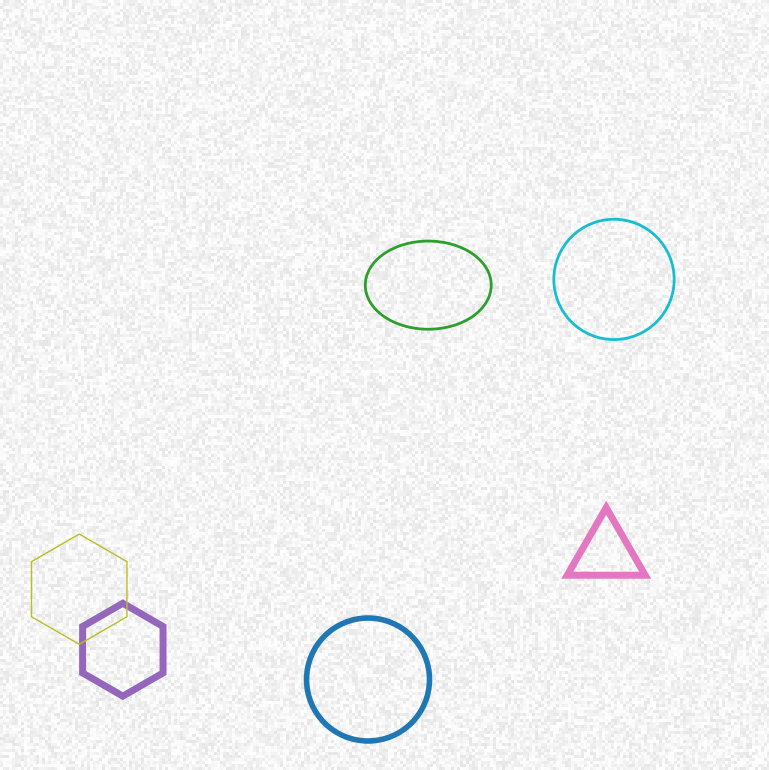[{"shape": "circle", "thickness": 2, "radius": 0.4, "center": [0.478, 0.118]}, {"shape": "oval", "thickness": 1, "radius": 0.41, "center": [0.556, 0.63]}, {"shape": "hexagon", "thickness": 2.5, "radius": 0.3, "center": [0.16, 0.156]}, {"shape": "triangle", "thickness": 2.5, "radius": 0.29, "center": [0.787, 0.282]}, {"shape": "hexagon", "thickness": 0.5, "radius": 0.36, "center": [0.103, 0.235]}, {"shape": "circle", "thickness": 1, "radius": 0.39, "center": [0.797, 0.637]}]